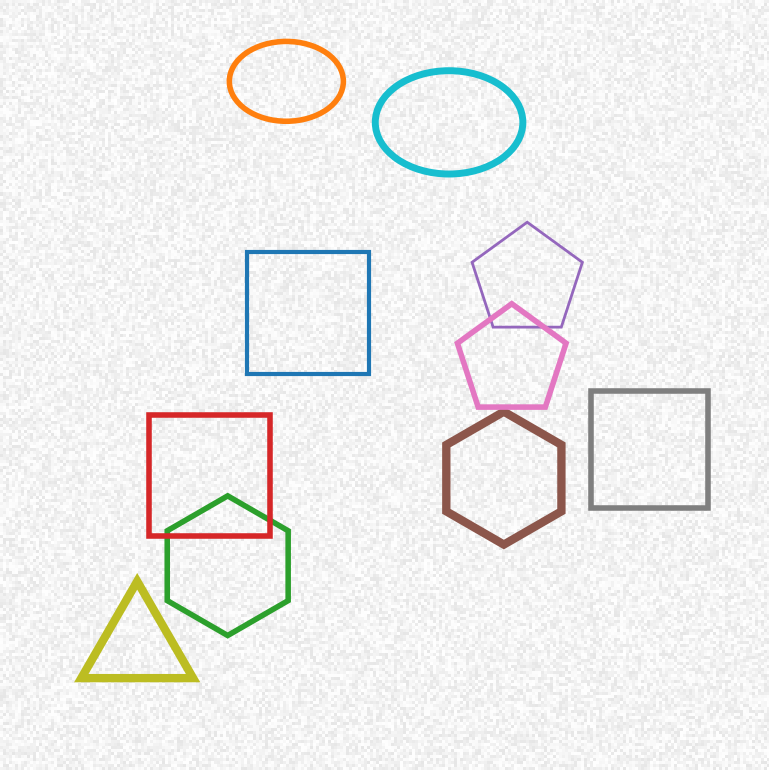[{"shape": "square", "thickness": 1.5, "radius": 0.4, "center": [0.4, 0.594]}, {"shape": "oval", "thickness": 2, "radius": 0.37, "center": [0.372, 0.894]}, {"shape": "hexagon", "thickness": 2, "radius": 0.45, "center": [0.296, 0.265]}, {"shape": "square", "thickness": 2, "radius": 0.39, "center": [0.272, 0.383]}, {"shape": "pentagon", "thickness": 1, "radius": 0.38, "center": [0.685, 0.636]}, {"shape": "hexagon", "thickness": 3, "radius": 0.43, "center": [0.654, 0.379]}, {"shape": "pentagon", "thickness": 2, "radius": 0.37, "center": [0.665, 0.531]}, {"shape": "square", "thickness": 2, "radius": 0.38, "center": [0.843, 0.416]}, {"shape": "triangle", "thickness": 3, "radius": 0.42, "center": [0.178, 0.161]}, {"shape": "oval", "thickness": 2.5, "radius": 0.48, "center": [0.583, 0.841]}]